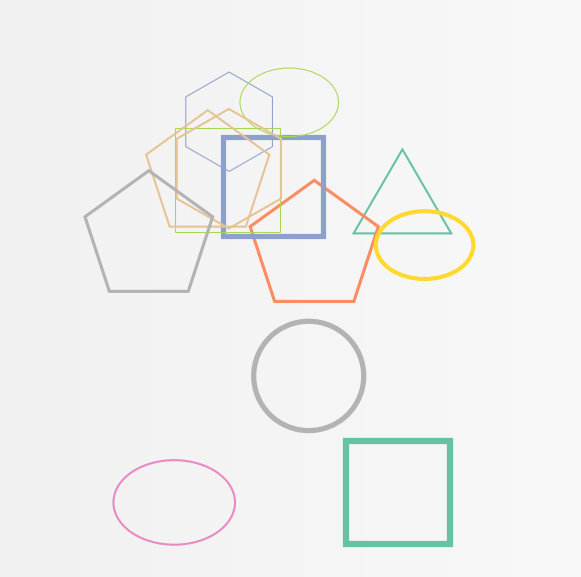[{"shape": "square", "thickness": 3, "radius": 0.45, "center": [0.685, 0.146]}, {"shape": "triangle", "thickness": 1, "radius": 0.48, "center": [0.692, 0.643]}, {"shape": "pentagon", "thickness": 1.5, "radius": 0.58, "center": [0.541, 0.571]}, {"shape": "square", "thickness": 2.5, "radius": 0.43, "center": [0.469, 0.676]}, {"shape": "hexagon", "thickness": 0.5, "radius": 0.43, "center": [0.394, 0.788]}, {"shape": "oval", "thickness": 1, "radius": 0.52, "center": [0.3, 0.129]}, {"shape": "square", "thickness": 0.5, "radius": 0.45, "center": [0.392, 0.687]}, {"shape": "oval", "thickness": 0.5, "radius": 0.42, "center": [0.498, 0.822]}, {"shape": "oval", "thickness": 2, "radius": 0.42, "center": [0.73, 0.575]}, {"shape": "hexagon", "thickness": 1, "radius": 0.52, "center": [0.394, 0.707]}, {"shape": "pentagon", "thickness": 1, "radius": 0.56, "center": [0.357, 0.697]}, {"shape": "circle", "thickness": 2.5, "radius": 0.47, "center": [0.531, 0.348]}, {"shape": "pentagon", "thickness": 1.5, "radius": 0.58, "center": [0.256, 0.588]}]